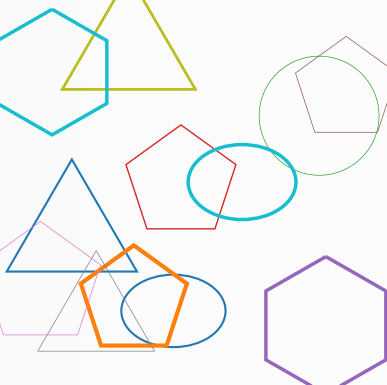[{"shape": "triangle", "thickness": 1.5, "radius": 0.97, "center": [0.185, 0.392]}, {"shape": "oval", "thickness": 1.5, "radius": 0.67, "center": [0.448, 0.192]}, {"shape": "pentagon", "thickness": 3, "radius": 0.72, "center": [0.345, 0.219]}, {"shape": "circle", "thickness": 0.5, "radius": 0.77, "center": [0.824, 0.699]}, {"shape": "pentagon", "thickness": 1, "radius": 0.75, "center": [0.467, 0.526]}, {"shape": "hexagon", "thickness": 2.5, "radius": 0.89, "center": [0.841, 0.155]}, {"shape": "pentagon", "thickness": 0.5, "radius": 0.69, "center": [0.893, 0.768]}, {"shape": "pentagon", "thickness": 0.5, "radius": 0.81, "center": [0.104, 0.262]}, {"shape": "triangle", "thickness": 0.5, "radius": 0.87, "center": [0.248, 0.175]}, {"shape": "triangle", "thickness": 2, "radius": 0.99, "center": [0.332, 0.867]}, {"shape": "oval", "thickness": 2.5, "radius": 0.7, "center": [0.625, 0.527]}, {"shape": "hexagon", "thickness": 2.5, "radius": 0.82, "center": [0.134, 0.813]}]